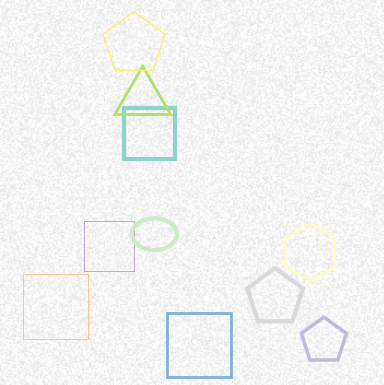[{"shape": "square", "thickness": 3, "radius": 0.33, "center": [0.388, 0.653]}, {"shape": "hexagon", "thickness": 1.5, "radius": 0.37, "center": [0.806, 0.345]}, {"shape": "pentagon", "thickness": 2.5, "radius": 0.31, "center": [0.841, 0.115]}, {"shape": "square", "thickness": 2, "radius": 0.42, "center": [0.518, 0.104]}, {"shape": "square", "thickness": 0.5, "radius": 0.42, "center": [0.144, 0.205]}, {"shape": "triangle", "thickness": 2, "radius": 0.42, "center": [0.371, 0.745]}, {"shape": "pentagon", "thickness": 3, "radius": 0.38, "center": [0.715, 0.227]}, {"shape": "square", "thickness": 0.5, "radius": 0.33, "center": [0.284, 0.36]}, {"shape": "oval", "thickness": 3, "radius": 0.29, "center": [0.401, 0.392]}, {"shape": "pentagon", "thickness": 1, "radius": 0.42, "center": [0.348, 0.885]}]